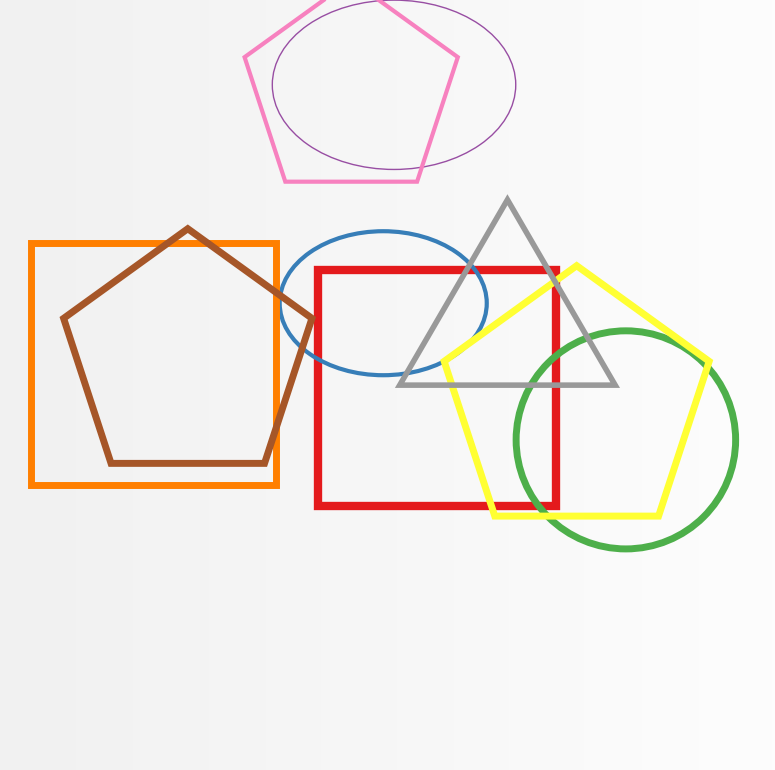[{"shape": "square", "thickness": 3, "radius": 0.77, "center": [0.564, 0.496]}, {"shape": "oval", "thickness": 1.5, "radius": 0.67, "center": [0.494, 0.606]}, {"shape": "circle", "thickness": 2.5, "radius": 0.71, "center": [0.808, 0.429]}, {"shape": "oval", "thickness": 0.5, "radius": 0.79, "center": [0.508, 0.89]}, {"shape": "square", "thickness": 2.5, "radius": 0.79, "center": [0.198, 0.527]}, {"shape": "pentagon", "thickness": 2.5, "radius": 0.9, "center": [0.744, 0.475]}, {"shape": "pentagon", "thickness": 2.5, "radius": 0.84, "center": [0.242, 0.535]}, {"shape": "pentagon", "thickness": 1.5, "radius": 0.72, "center": [0.453, 0.881]}, {"shape": "triangle", "thickness": 2, "radius": 0.8, "center": [0.655, 0.58]}]